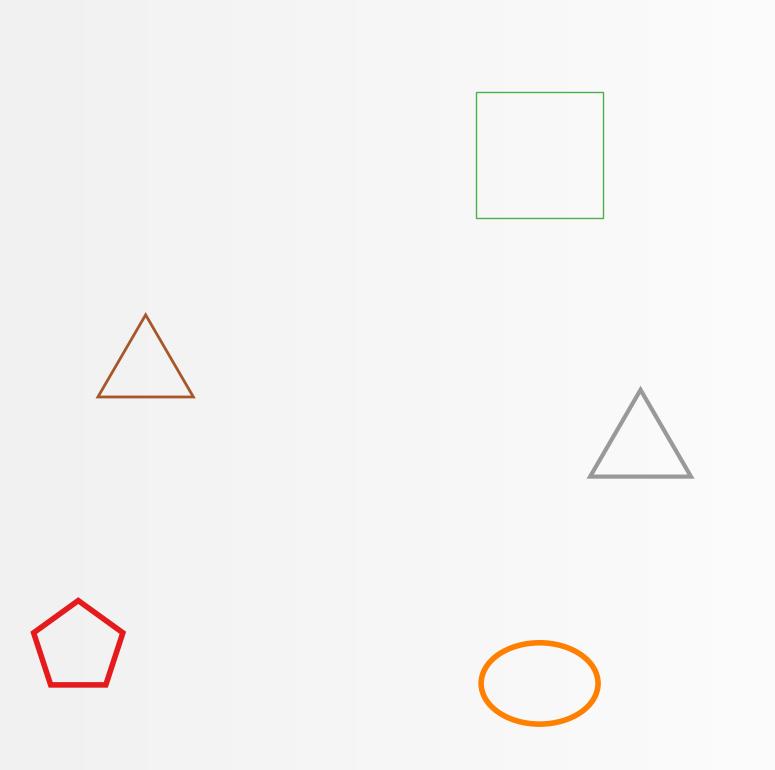[{"shape": "pentagon", "thickness": 2, "radius": 0.3, "center": [0.101, 0.159]}, {"shape": "square", "thickness": 0.5, "radius": 0.41, "center": [0.697, 0.799]}, {"shape": "oval", "thickness": 2, "radius": 0.38, "center": [0.696, 0.112]}, {"shape": "triangle", "thickness": 1, "radius": 0.36, "center": [0.188, 0.52]}, {"shape": "triangle", "thickness": 1.5, "radius": 0.38, "center": [0.827, 0.419]}]